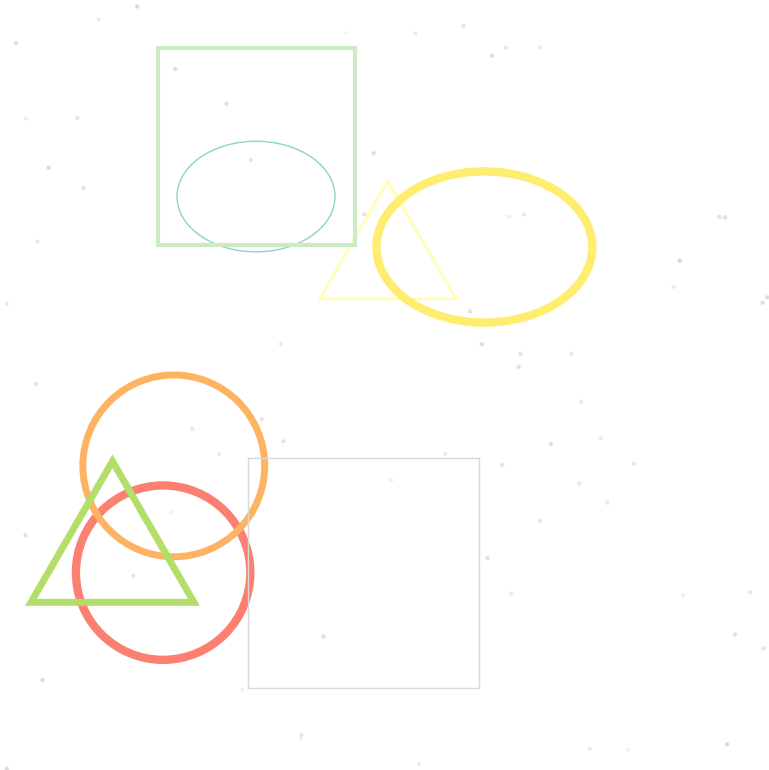[{"shape": "oval", "thickness": 0.5, "radius": 0.51, "center": [0.332, 0.745]}, {"shape": "triangle", "thickness": 1, "radius": 0.51, "center": [0.504, 0.663]}, {"shape": "circle", "thickness": 3, "radius": 0.57, "center": [0.212, 0.256]}, {"shape": "circle", "thickness": 2.5, "radius": 0.59, "center": [0.226, 0.395]}, {"shape": "triangle", "thickness": 2.5, "radius": 0.61, "center": [0.146, 0.279]}, {"shape": "square", "thickness": 0.5, "radius": 0.75, "center": [0.472, 0.256]}, {"shape": "square", "thickness": 1.5, "radius": 0.64, "center": [0.333, 0.81]}, {"shape": "oval", "thickness": 3, "radius": 0.7, "center": [0.629, 0.679]}]